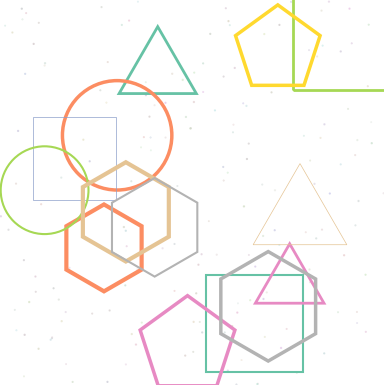[{"shape": "triangle", "thickness": 2, "radius": 0.58, "center": [0.41, 0.815]}, {"shape": "square", "thickness": 1.5, "radius": 0.63, "center": [0.661, 0.159]}, {"shape": "circle", "thickness": 2.5, "radius": 0.71, "center": [0.304, 0.649]}, {"shape": "hexagon", "thickness": 3, "radius": 0.56, "center": [0.27, 0.356]}, {"shape": "square", "thickness": 0.5, "radius": 0.54, "center": [0.194, 0.589]}, {"shape": "pentagon", "thickness": 2.5, "radius": 0.65, "center": [0.487, 0.103]}, {"shape": "triangle", "thickness": 2, "radius": 0.51, "center": [0.752, 0.264]}, {"shape": "circle", "thickness": 1.5, "radius": 0.57, "center": [0.116, 0.506]}, {"shape": "square", "thickness": 2, "radius": 0.62, "center": [0.885, 0.889]}, {"shape": "pentagon", "thickness": 2.5, "radius": 0.58, "center": [0.722, 0.872]}, {"shape": "hexagon", "thickness": 3, "radius": 0.64, "center": [0.327, 0.45]}, {"shape": "triangle", "thickness": 0.5, "radius": 0.7, "center": [0.779, 0.435]}, {"shape": "hexagon", "thickness": 2.5, "radius": 0.71, "center": [0.697, 0.204]}, {"shape": "hexagon", "thickness": 1.5, "radius": 0.64, "center": [0.402, 0.409]}]